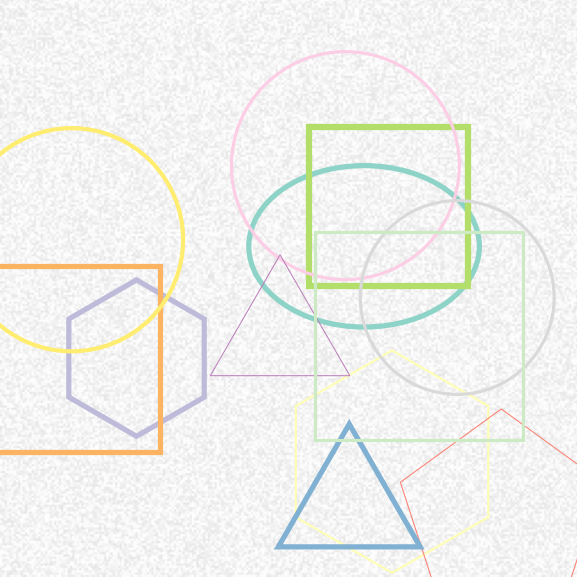[{"shape": "oval", "thickness": 2.5, "radius": 1.0, "center": [0.63, 0.573]}, {"shape": "hexagon", "thickness": 1, "radius": 0.96, "center": [0.679, 0.2]}, {"shape": "hexagon", "thickness": 2.5, "radius": 0.68, "center": [0.236, 0.379]}, {"shape": "pentagon", "thickness": 0.5, "radius": 0.92, "center": [0.868, 0.107]}, {"shape": "triangle", "thickness": 2.5, "radius": 0.71, "center": [0.605, 0.123]}, {"shape": "square", "thickness": 2.5, "radius": 0.81, "center": [0.116, 0.378]}, {"shape": "square", "thickness": 3, "radius": 0.69, "center": [0.673, 0.642]}, {"shape": "circle", "thickness": 1.5, "radius": 0.99, "center": [0.598, 0.712]}, {"shape": "circle", "thickness": 1.5, "radius": 0.84, "center": [0.792, 0.484]}, {"shape": "triangle", "thickness": 0.5, "radius": 0.7, "center": [0.485, 0.418]}, {"shape": "square", "thickness": 1.5, "radius": 0.9, "center": [0.726, 0.417]}, {"shape": "circle", "thickness": 2, "radius": 0.97, "center": [0.124, 0.584]}]